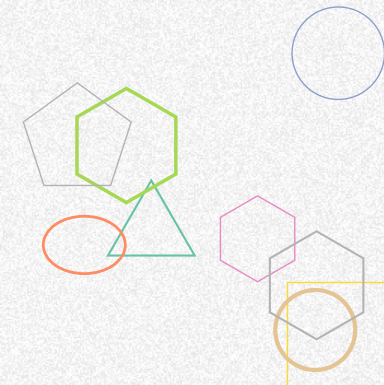[{"shape": "triangle", "thickness": 1.5, "radius": 0.65, "center": [0.393, 0.401]}, {"shape": "oval", "thickness": 2, "radius": 0.53, "center": [0.219, 0.364]}, {"shape": "circle", "thickness": 1, "radius": 0.6, "center": [0.879, 0.862]}, {"shape": "hexagon", "thickness": 1, "radius": 0.56, "center": [0.669, 0.38]}, {"shape": "hexagon", "thickness": 2.5, "radius": 0.74, "center": [0.328, 0.622]}, {"shape": "square", "thickness": 1, "radius": 0.71, "center": [0.887, 0.125]}, {"shape": "circle", "thickness": 3, "radius": 0.52, "center": [0.819, 0.143]}, {"shape": "pentagon", "thickness": 1, "radius": 0.74, "center": [0.201, 0.637]}, {"shape": "hexagon", "thickness": 1.5, "radius": 0.7, "center": [0.822, 0.259]}]